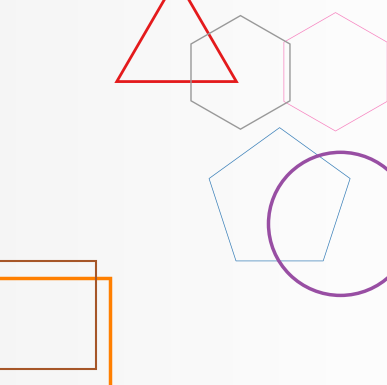[{"shape": "triangle", "thickness": 2, "radius": 0.89, "center": [0.456, 0.877]}, {"shape": "pentagon", "thickness": 0.5, "radius": 0.96, "center": [0.722, 0.477]}, {"shape": "circle", "thickness": 2.5, "radius": 0.93, "center": [0.879, 0.419]}, {"shape": "square", "thickness": 2.5, "radius": 0.74, "center": [0.138, 0.131]}, {"shape": "square", "thickness": 1.5, "radius": 0.7, "center": [0.109, 0.182]}, {"shape": "hexagon", "thickness": 0.5, "radius": 0.77, "center": [0.866, 0.814]}, {"shape": "hexagon", "thickness": 1, "radius": 0.74, "center": [0.621, 0.812]}]